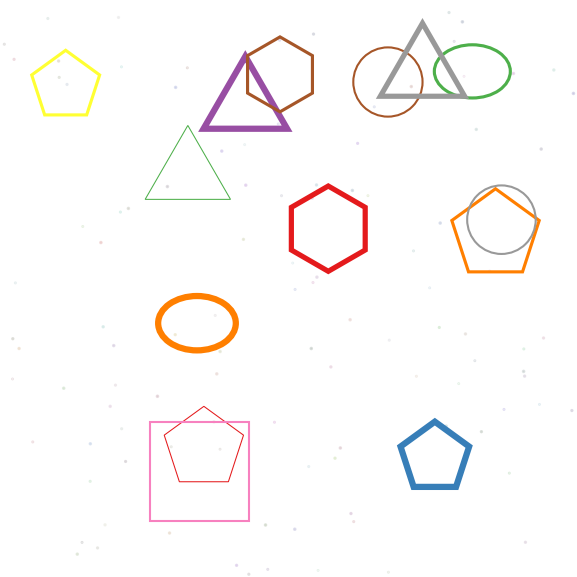[{"shape": "hexagon", "thickness": 2.5, "radius": 0.37, "center": [0.568, 0.603]}, {"shape": "pentagon", "thickness": 0.5, "radius": 0.36, "center": [0.353, 0.223]}, {"shape": "pentagon", "thickness": 3, "radius": 0.31, "center": [0.753, 0.207]}, {"shape": "oval", "thickness": 1.5, "radius": 0.33, "center": [0.818, 0.876]}, {"shape": "triangle", "thickness": 0.5, "radius": 0.43, "center": [0.325, 0.697]}, {"shape": "triangle", "thickness": 3, "radius": 0.42, "center": [0.425, 0.818]}, {"shape": "oval", "thickness": 3, "radius": 0.34, "center": [0.341, 0.439]}, {"shape": "pentagon", "thickness": 1.5, "radius": 0.4, "center": [0.858, 0.593]}, {"shape": "pentagon", "thickness": 1.5, "radius": 0.31, "center": [0.114, 0.85]}, {"shape": "hexagon", "thickness": 1.5, "radius": 0.32, "center": [0.485, 0.87]}, {"shape": "circle", "thickness": 1, "radius": 0.3, "center": [0.672, 0.857]}, {"shape": "square", "thickness": 1, "radius": 0.43, "center": [0.345, 0.182]}, {"shape": "circle", "thickness": 1, "radius": 0.3, "center": [0.868, 0.619]}, {"shape": "triangle", "thickness": 2.5, "radius": 0.42, "center": [0.732, 0.875]}]